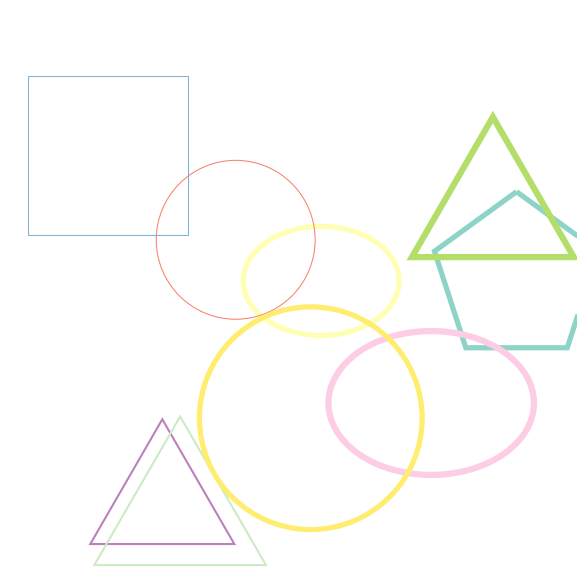[{"shape": "pentagon", "thickness": 2.5, "radius": 0.75, "center": [0.894, 0.518]}, {"shape": "oval", "thickness": 2.5, "radius": 0.67, "center": [0.556, 0.513]}, {"shape": "circle", "thickness": 0.5, "radius": 0.69, "center": [0.408, 0.584]}, {"shape": "square", "thickness": 0.5, "radius": 0.69, "center": [0.187, 0.73]}, {"shape": "triangle", "thickness": 3, "radius": 0.81, "center": [0.853, 0.635]}, {"shape": "oval", "thickness": 3, "radius": 0.89, "center": [0.747, 0.301]}, {"shape": "triangle", "thickness": 1, "radius": 0.72, "center": [0.281, 0.129]}, {"shape": "triangle", "thickness": 1, "radius": 0.86, "center": [0.312, 0.106]}, {"shape": "circle", "thickness": 2.5, "radius": 0.96, "center": [0.538, 0.275]}]